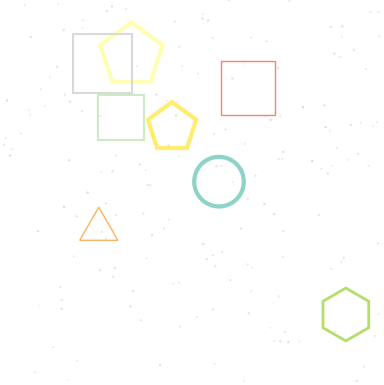[{"shape": "circle", "thickness": 3, "radius": 0.32, "center": [0.569, 0.528]}, {"shape": "pentagon", "thickness": 3, "radius": 0.43, "center": [0.341, 0.857]}, {"shape": "square", "thickness": 1, "radius": 0.35, "center": [0.644, 0.772]}, {"shape": "triangle", "thickness": 1, "radius": 0.29, "center": [0.257, 0.404]}, {"shape": "hexagon", "thickness": 2, "radius": 0.34, "center": [0.898, 0.183]}, {"shape": "square", "thickness": 1.5, "radius": 0.38, "center": [0.267, 0.835]}, {"shape": "square", "thickness": 1.5, "radius": 0.29, "center": [0.314, 0.696]}, {"shape": "pentagon", "thickness": 3, "radius": 0.33, "center": [0.447, 0.669]}]